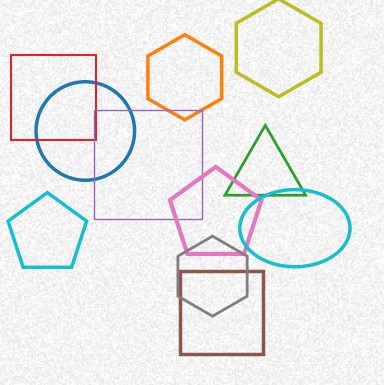[{"shape": "circle", "thickness": 2.5, "radius": 0.64, "center": [0.222, 0.66]}, {"shape": "hexagon", "thickness": 2.5, "radius": 0.55, "center": [0.48, 0.799]}, {"shape": "triangle", "thickness": 2, "radius": 0.61, "center": [0.689, 0.553]}, {"shape": "square", "thickness": 1.5, "radius": 0.55, "center": [0.139, 0.746]}, {"shape": "square", "thickness": 1, "radius": 0.7, "center": [0.385, 0.573]}, {"shape": "square", "thickness": 2.5, "radius": 0.54, "center": [0.575, 0.189]}, {"shape": "pentagon", "thickness": 3, "radius": 0.62, "center": [0.56, 0.442]}, {"shape": "hexagon", "thickness": 2, "radius": 0.52, "center": [0.552, 0.283]}, {"shape": "hexagon", "thickness": 2.5, "radius": 0.64, "center": [0.724, 0.876]}, {"shape": "pentagon", "thickness": 2.5, "radius": 0.54, "center": [0.123, 0.393]}, {"shape": "oval", "thickness": 2.5, "radius": 0.72, "center": [0.766, 0.407]}]